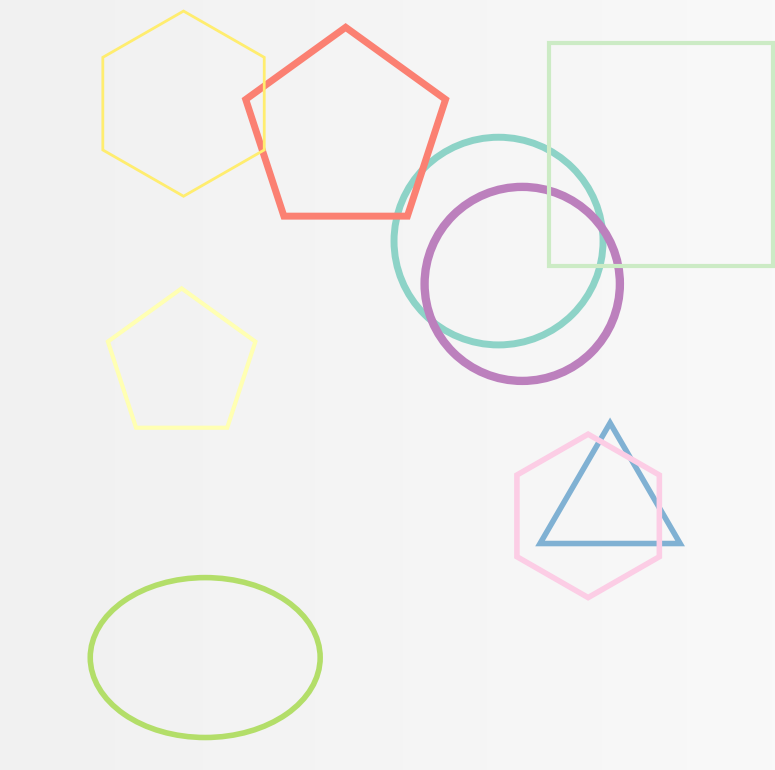[{"shape": "circle", "thickness": 2.5, "radius": 0.67, "center": [0.643, 0.687]}, {"shape": "pentagon", "thickness": 1.5, "radius": 0.5, "center": [0.234, 0.525]}, {"shape": "pentagon", "thickness": 2.5, "radius": 0.68, "center": [0.446, 0.829]}, {"shape": "triangle", "thickness": 2, "radius": 0.52, "center": [0.787, 0.346]}, {"shape": "oval", "thickness": 2, "radius": 0.74, "center": [0.265, 0.146]}, {"shape": "hexagon", "thickness": 2, "radius": 0.53, "center": [0.759, 0.33]}, {"shape": "circle", "thickness": 3, "radius": 0.63, "center": [0.674, 0.631]}, {"shape": "square", "thickness": 1.5, "radius": 0.72, "center": [0.853, 0.799]}, {"shape": "hexagon", "thickness": 1, "radius": 0.6, "center": [0.237, 0.865]}]